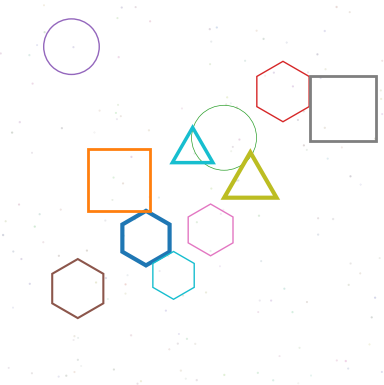[{"shape": "hexagon", "thickness": 3, "radius": 0.35, "center": [0.379, 0.382]}, {"shape": "square", "thickness": 2, "radius": 0.41, "center": [0.309, 0.532]}, {"shape": "circle", "thickness": 0.5, "radius": 0.42, "center": [0.582, 0.642]}, {"shape": "hexagon", "thickness": 1, "radius": 0.39, "center": [0.735, 0.762]}, {"shape": "circle", "thickness": 1, "radius": 0.36, "center": [0.186, 0.879]}, {"shape": "hexagon", "thickness": 1.5, "radius": 0.38, "center": [0.202, 0.25]}, {"shape": "hexagon", "thickness": 1, "radius": 0.34, "center": [0.547, 0.403]}, {"shape": "square", "thickness": 2, "radius": 0.42, "center": [0.891, 0.718]}, {"shape": "triangle", "thickness": 3, "radius": 0.39, "center": [0.65, 0.526]}, {"shape": "hexagon", "thickness": 1, "radius": 0.31, "center": [0.451, 0.285]}, {"shape": "triangle", "thickness": 2.5, "radius": 0.3, "center": [0.5, 0.608]}]